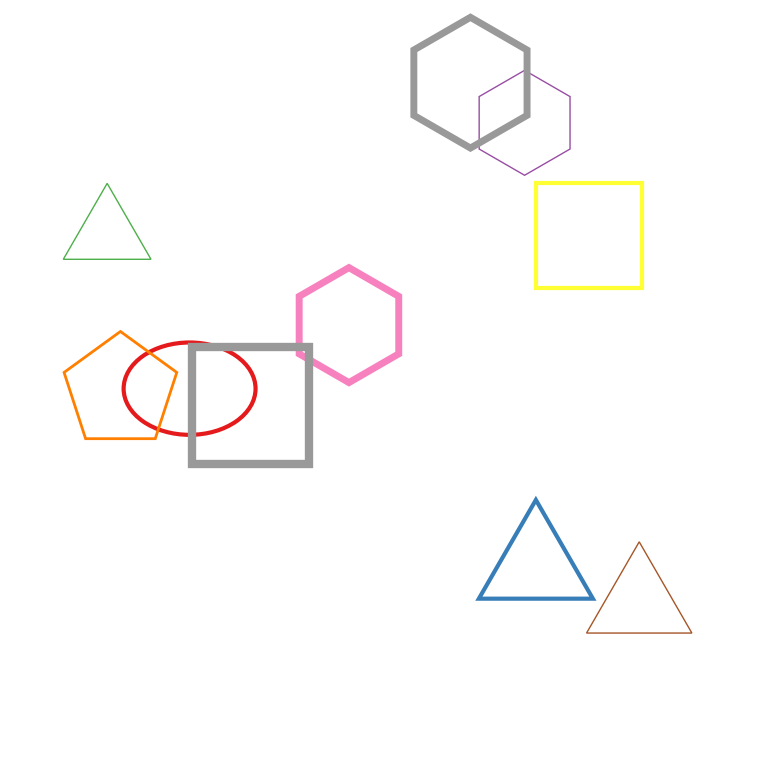[{"shape": "oval", "thickness": 1.5, "radius": 0.43, "center": [0.246, 0.495]}, {"shape": "triangle", "thickness": 1.5, "radius": 0.43, "center": [0.696, 0.265]}, {"shape": "triangle", "thickness": 0.5, "radius": 0.33, "center": [0.139, 0.696]}, {"shape": "hexagon", "thickness": 0.5, "radius": 0.34, "center": [0.681, 0.841]}, {"shape": "pentagon", "thickness": 1, "radius": 0.38, "center": [0.156, 0.493]}, {"shape": "square", "thickness": 1.5, "radius": 0.34, "center": [0.765, 0.694]}, {"shape": "triangle", "thickness": 0.5, "radius": 0.39, "center": [0.83, 0.217]}, {"shape": "hexagon", "thickness": 2.5, "radius": 0.37, "center": [0.453, 0.578]}, {"shape": "square", "thickness": 3, "radius": 0.38, "center": [0.325, 0.473]}, {"shape": "hexagon", "thickness": 2.5, "radius": 0.42, "center": [0.611, 0.893]}]